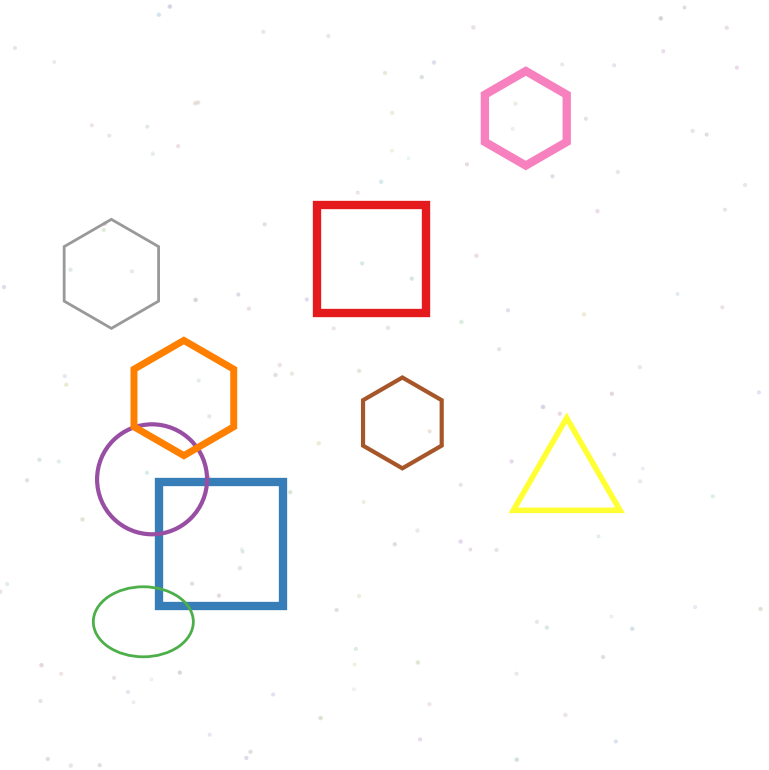[{"shape": "square", "thickness": 3, "radius": 0.35, "center": [0.482, 0.664]}, {"shape": "square", "thickness": 3, "radius": 0.4, "center": [0.287, 0.293]}, {"shape": "oval", "thickness": 1, "radius": 0.32, "center": [0.186, 0.192]}, {"shape": "circle", "thickness": 1.5, "radius": 0.36, "center": [0.197, 0.378]}, {"shape": "hexagon", "thickness": 2.5, "radius": 0.37, "center": [0.239, 0.483]}, {"shape": "triangle", "thickness": 2, "radius": 0.4, "center": [0.736, 0.377]}, {"shape": "hexagon", "thickness": 1.5, "radius": 0.29, "center": [0.523, 0.451]}, {"shape": "hexagon", "thickness": 3, "radius": 0.31, "center": [0.683, 0.846]}, {"shape": "hexagon", "thickness": 1, "radius": 0.35, "center": [0.145, 0.644]}]